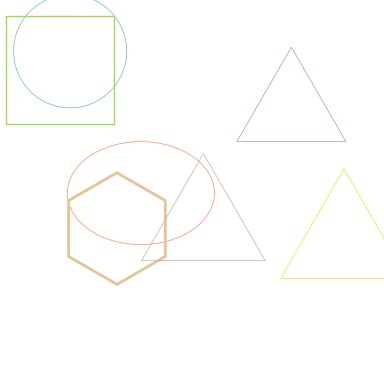[{"shape": "circle", "thickness": 0.5, "radius": 0.73, "center": [0.182, 0.867]}, {"shape": "oval", "thickness": 0.5, "radius": 0.96, "center": [0.366, 0.498]}, {"shape": "triangle", "thickness": 0.5, "radius": 0.82, "center": [0.757, 0.714]}, {"shape": "square", "thickness": 1, "radius": 0.7, "center": [0.156, 0.817]}, {"shape": "triangle", "thickness": 0.5, "radius": 0.95, "center": [0.894, 0.371]}, {"shape": "hexagon", "thickness": 2, "radius": 0.73, "center": [0.304, 0.406]}, {"shape": "triangle", "thickness": 0.5, "radius": 0.93, "center": [0.528, 0.416]}]